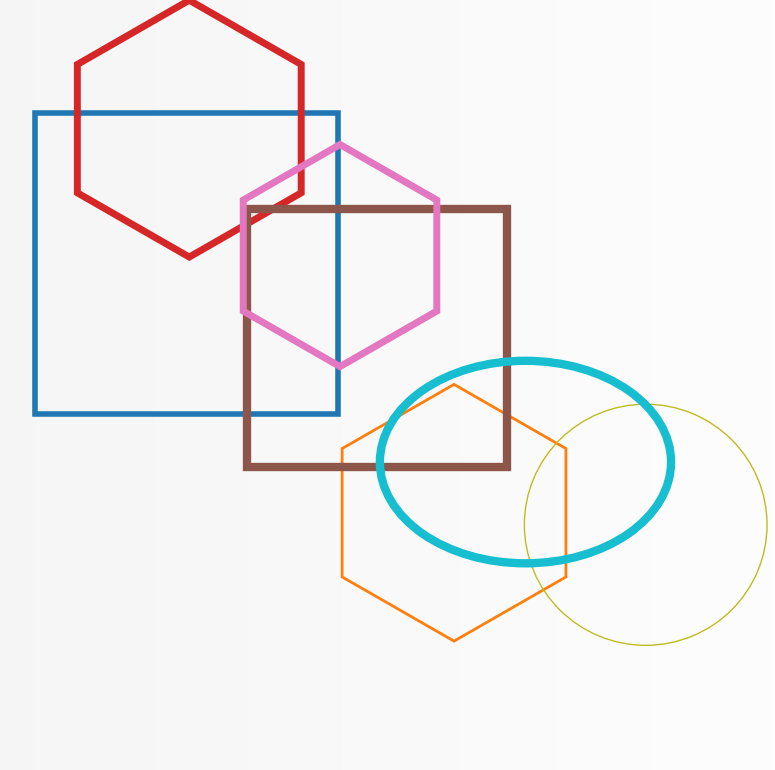[{"shape": "square", "thickness": 2, "radius": 0.98, "center": [0.241, 0.657]}, {"shape": "hexagon", "thickness": 1, "radius": 0.83, "center": [0.586, 0.334]}, {"shape": "hexagon", "thickness": 2.5, "radius": 0.83, "center": [0.244, 0.833]}, {"shape": "square", "thickness": 3, "radius": 0.84, "center": [0.487, 0.561]}, {"shape": "hexagon", "thickness": 2.5, "radius": 0.72, "center": [0.439, 0.668]}, {"shape": "circle", "thickness": 0.5, "radius": 0.78, "center": [0.833, 0.318]}, {"shape": "oval", "thickness": 3, "radius": 0.94, "center": [0.678, 0.4]}]